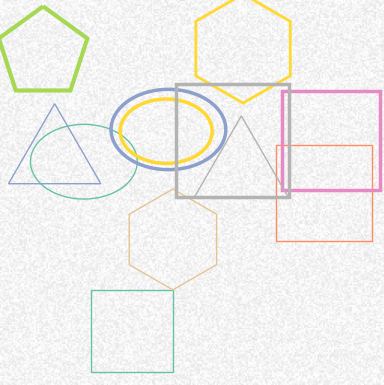[{"shape": "oval", "thickness": 1, "radius": 0.69, "center": [0.218, 0.58]}, {"shape": "square", "thickness": 1, "radius": 0.53, "center": [0.343, 0.139]}, {"shape": "square", "thickness": 1, "radius": 0.63, "center": [0.841, 0.498]}, {"shape": "oval", "thickness": 2.5, "radius": 0.75, "center": [0.437, 0.664]}, {"shape": "triangle", "thickness": 1, "radius": 0.69, "center": [0.142, 0.592]}, {"shape": "square", "thickness": 2.5, "radius": 0.64, "center": [0.86, 0.635]}, {"shape": "pentagon", "thickness": 3, "radius": 0.6, "center": [0.112, 0.863]}, {"shape": "oval", "thickness": 2.5, "radius": 0.6, "center": [0.432, 0.659]}, {"shape": "hexagon", "thickness": 2, "radius": 0.71, "center": [0.631, 0.874]}, {"shape": "hexagon", "thickness": 1, "radius": 0.66, "center": [0.449, 0.378]}, {"shape": "triangle", "thickness": 1, "radius": 0.71, "center": [0.627, 0.557]}, {"shape": "square", "thickness": 2.5, "radius": 0.73, "center": [0.604, 0.635]}]